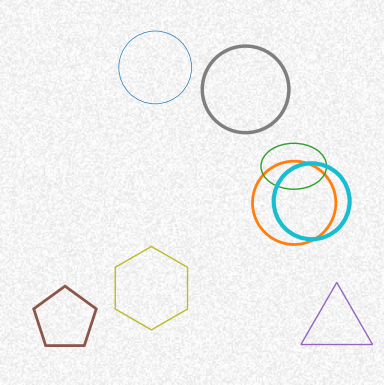[{"shape": "circle", "thickness": 0.5, "radius": 0.47, "center": [0.403, 0.825]}, {"shape": "circle", "thickness": 2, "radius": 0.54, "center": [0.764, 0.473]}, {"shape": "oval", "thickness": 1, "radius": 0.43, "center": [0.763, 0.568]}, {"shape": "triangle", "thickness": 1, "radius": 0.54, "center": [0.875, 0.159]}, {"shape": "pentagon", "thickness": 2, "radius": 0.43, "center": [0.169, 0.171]}, {"shape": "circle", "thickness": 2.5, "radius": 0.56, "center": [0.638, 0.768]}, {"shape": "hexagon", "thickness": 1, "radius": 0.54, "center": [0.393, 0.251]}, {"shape": "circle", "thickness": 3, "radius": 0.49, "center": [0.81, 0.477]}]